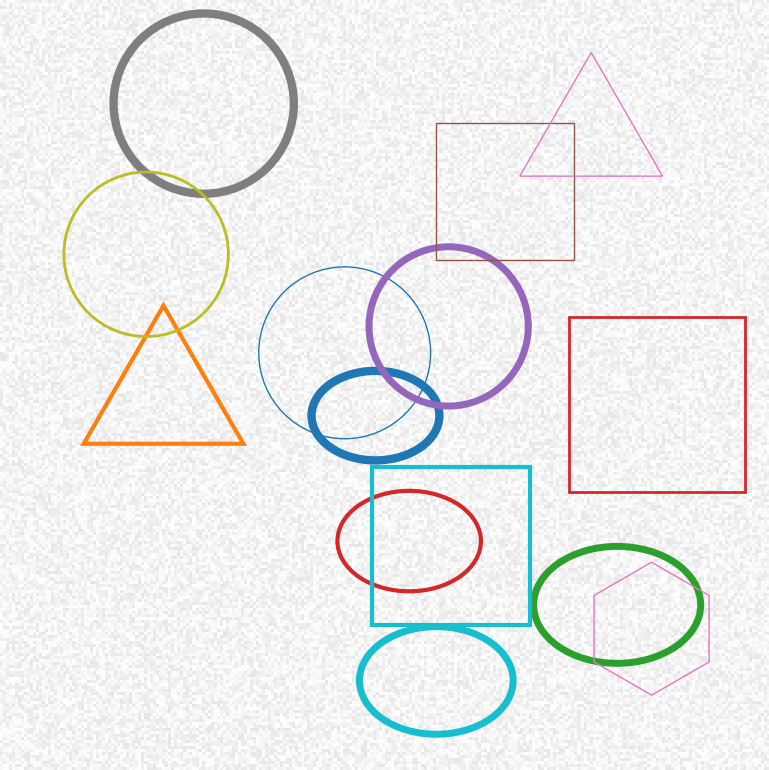[{"shape": "oval", "thickness": 3, "radius": 0.42, "center": [0.488, 0.46]}, {"shape": "circle", "thickness": 0.5, "radius": 0.56, "center": [0.448, 0.542]}, {"shape": "triangle", "thickness": 1.5, "radius": 0.6, "center": [0.212, 0.484]}, {"shape": "oval", "thickness": 2.5, "radius": 0.54, "center": [0.802, 0.214]}, {"shape": "square", "thickness": 1, "radius": 0.57, "center": [0.853, 0.474]}, {"shape": "oval", "thickness": 1.5, "radius": 0.47, "center": [0.531, 0.297]}, {"shape": "circle", "thickness": 2.5, "radius": 0.52, "center": [0.583, 0.576]}, {"shape": "square", "thickness": 0.5, "radius": 0.45, "center": [0.655, 0.751]}, {"shape": "triangle", "thickness": 0.5, "radius": 0.54, "center": [0.768, 0.825]}, {"shape": "hexagon", "thickness": 0.5, "radius": 0.43, "center": [0.846, 0.184]}, {"shape": "circle", "thickness": 3, "radius": 0.59, "center": [0.265, 0.865]}, {"shape": "circle", "thickness": 1, "radius": 0.53, "center": [0.19, 0.67]}, {"shape": "oval", "thickness": 2.5, "radius": 0.5, "center": [0.567, 0.116]}, {"shape": "square", "thickness": 1.5, "radius": 0.51, "center": [0.586, 0.291]}]